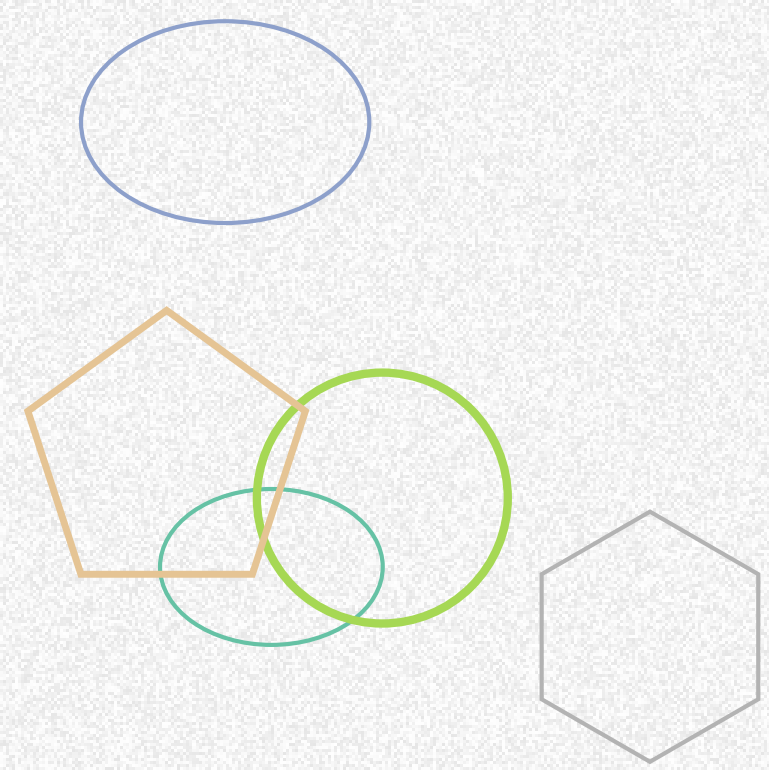[{"shape": "oval", "thickness": 1.5, "radius": 0.72, "center": [0.352, 0.264]}, {"shape": "oval", "thickness": 1.5, "radius": 0.94, "center": [0.292, 0.841]}, {"shape": "circle", "thickness": 3, "radius": 0.81, "center": [0.497, 0.353]}, {"shape": "pentagon", "thickness": 2.5, "radius": 0.95, "center": [0.216, 0.407]}, {"shape": "hexagon", "thickness": 1.5, "radius": 0.81, "center": [0.844, 0.173]}]